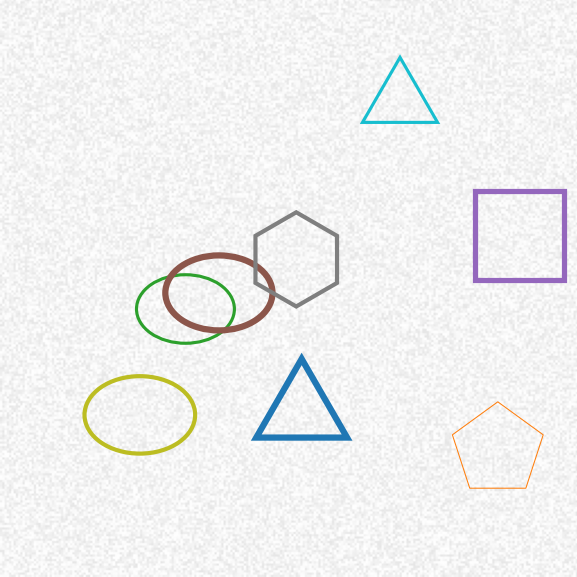[{"shape": "triangle", "thickness": 3, "radius": 0.45, "center": [0.522, 0.287]}, {"shape": "pentagon", "thickness": 0.5, "radius": 0.41, "center": [0.862, 0.221]}, {"shape": "oval", "thickness": 1.5, "radius": 0.42, "center": [0.321, 0.464]}, {"shape": "square", "thickness": 2.5, "radius": 0.39, "center": [0.9, 0.591]}, {"shape": "oval", "thickness": 3, "radius": 0.46, "center": [0.379, 0.492]}, {"shape": "hexagon", "thickness": 2, "radius": 0.41, "center": [0.513, 0.55]}, {"shape": "oval", "thickness": 2, "radius": 0.48, "center": [0.242, 0.281]}, {"shape": "triangle", "thickness": 1.5, "radius": 0.38, "center": [0.693, 0.825]}]